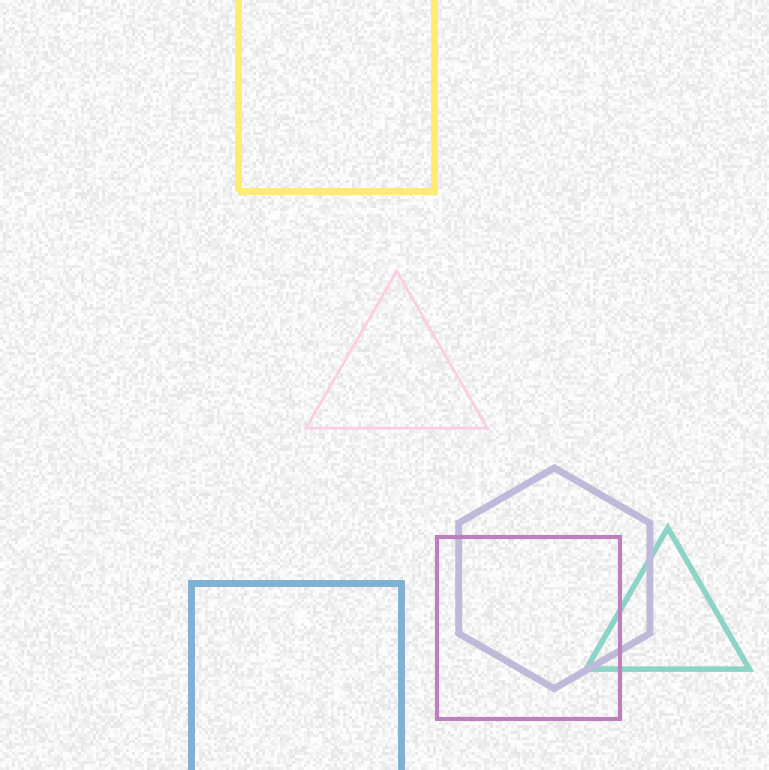[{"shape": "triangle", "thickness": 2, "radius": 0.61, "center": [0.867, 0.192]}, {"shape": "hexagon", "thickness": 2.5, "radius": 0.72, "center": [0.72, 0.249]}, {"shape": "square", "thickness": 2.5, "radius": 0.68, "center": [0.385, 0.106]}, {"shape": "triangle", "thickness": 1, "radius": 0.68, "center": [0.515, 0.512]}, {"shape": "square", "thickness": 1.5, "radius": 0.59, "center": [0.687, 0.185]}, {"shape": "square", "thickness": 2.5, "radius": 0.64, "center": [0.436, 0.88]}]